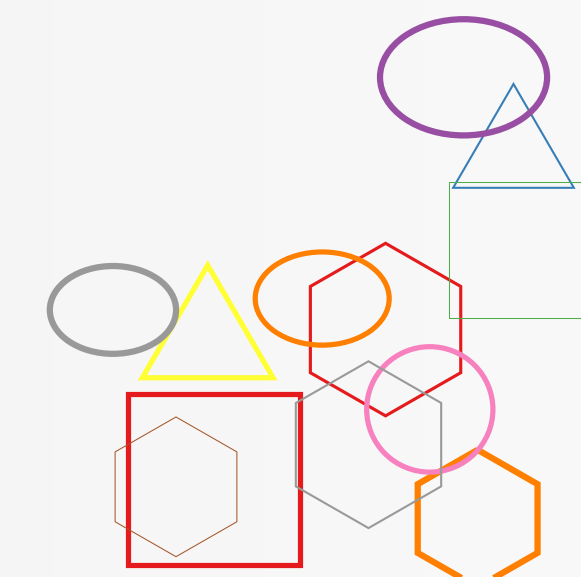[{"shape": "square", "thickness": 2.5, "radius": 0.74, "center": [0.368, 0.169]}, {"shape": "hexagon", "thickness": 1.5, "radius": 0.75, "center": [0.663, 0.428]}, {"shape": "triangle", "thickness": 1, "radius": 0.6, "center": [0.883, 0.734]}, {"shape": "square", "thickness": 0.5, "radius": 0.59, "center": [0.89, 0.565]}, {"shape": "oval", "thickness": 3, "radius": 0.72, "center": [0.798, 0.865]}, {"shape": "hexagon", "thickness": 3, "radius": 0.6, "center": [0.822, 0.101]}, {"shape": "oval", "thickness": 2.5, "radius": 0.58, "center": [0.554, 0.482]}, {"shape": "triangle", "thickness": 2.5, "radius": 0.65, "center": [0.357, 0.41]}, {"shape": "hexagon", "thickness": 0.5, "radius": 0.6, "center": [0.303, 0.156]}, {"shape": "circle", "thickness": 2.5, "radius": 0.54, "center": [0.739, 0.29]}, {"shape": "hexagon", "thickness": 1, "radius": 0.72, "center": [0.634, 0.229]}, {"shape": "oval", "thickness": 3, "radius": 0.54, "center": [0.194, 0.462]}]